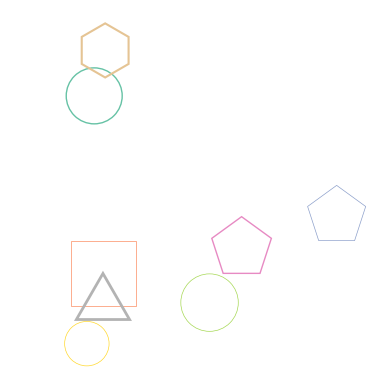[{"shape": "circle", "thickness": 1, "radius": 0.36, "center": [0.245, 0.751]}, {"shape": "square", "thickness": 0.5, "radius": 0.42, "center": [0.269, 0.29]}, {"shape": "pentagon", "thickness": 0.5, "radius": 0.4, "center": [0.874, 0.439]}, {"shape": "pentagon", "thickness": 1, "radius": 0.41, "center": [0.627, 0.356]}, {"shape": "circle", "thickness": 0.5, "radius": 0.37, "center": [0.544, 0.214]}, {"shape": "circle", "thickness": 0.5, "radius": 0.29, "center": [0.226, 0.107]}, {"shape": "hexagon", "thickness": 1.5, "radius": 0.35, "center": [0.273, 0.869]}, {"shape": "triangle", "thickness": 2, "radius": 0.4, "center": [0.267, 0.21]}]